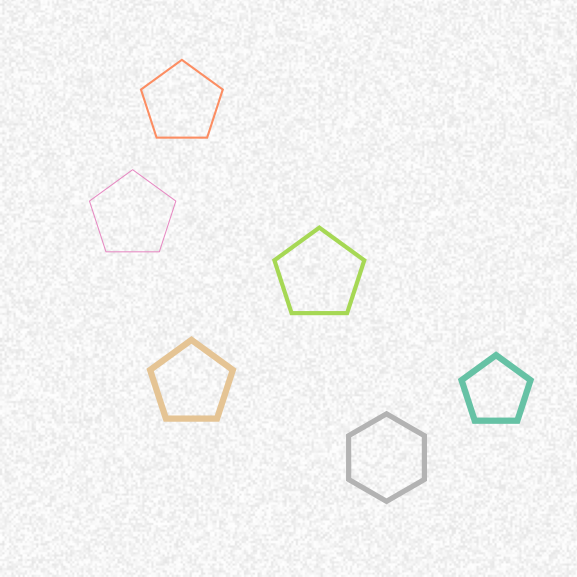[{"shape": "pentagon", "thickness": 3, "radius": 0.31, "center": [0.859, 0.321]}, {"shape": "pentagon", "thickness": 1, "radius": 0.37, "center": [0.315, 0.821]}, {"shape": "pentagon", "thickness": 0.5, "radius": 0.39, "center": [0.23, 0.627]}, {"shape": "pentagon", "thickness": 2, "radius": 0.41, "center": [0.553, 0.523]}, {"shape": "pentagon", "thickness": 3, "radius": 0.38, "center": [0.332, 0.335]}, {"shape": "hexagon", "thickness": 2.5, "radius": 0.38, "center": [0.669, 0.207]}]